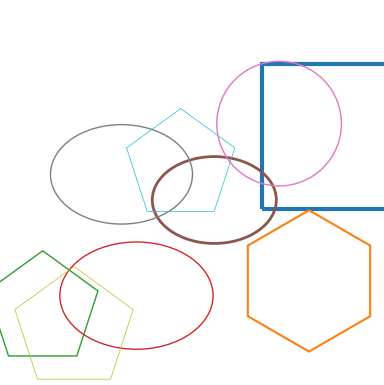[{"shape": "square", "thickness": 3, "radius": 0.94, "center": [0.868, 0.645]}, {"shape": "hexagon", "thickness": 1.5, "radius": 0.92, "center": [0.803, 0.27]}, {"shape": "pentagon", "thickness": 1, "radius": 0.75, "center": [0.111, 0.198]}, {"shape": "oval", "thickness": 1, "radius": 0.99, "center": [0.354, 0.232]}, {"shape": "oval", "thickness": 2, "radius": 0.81, "center": [0.557, 0.48]}, {"shape": "circle", "thickness": 1, "radius": 0.81, "center": [0.725, 0.679]}, {"shape": "oval", "thickness": 1, "radius": 0.92, "center": [0.316, 0.547]}, {"shape": "pentagon", "thickness": 0.5, "radius": 0.81, "center": [0.192, 0.146]}, {"shape": "pentagon", "thickness": 0.5, "radius": 0.74, "center": [0.469, 0.57]}]